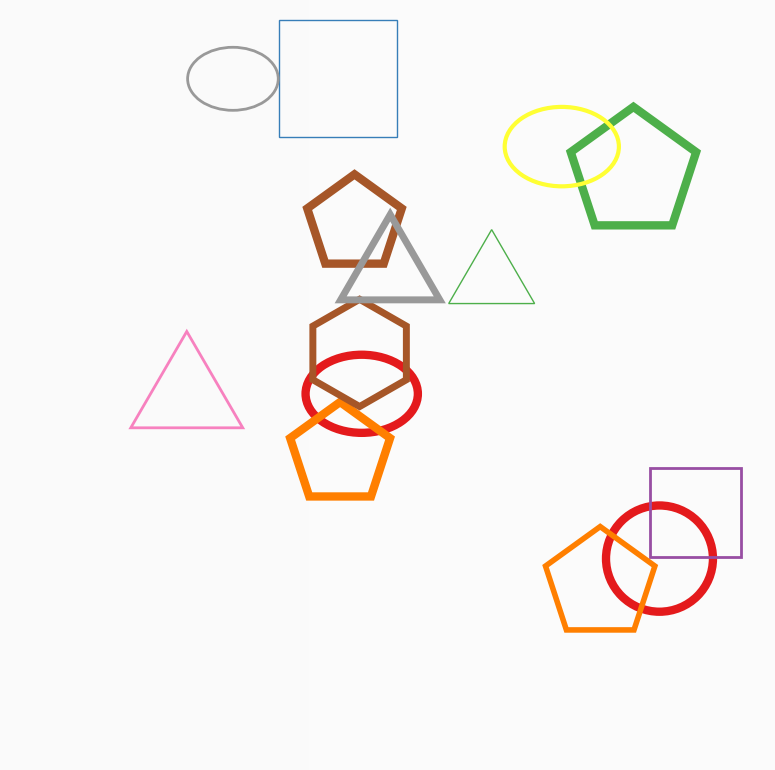[{"shape": "oval", "thickness": 3, "radius": 0.36, "center": [0.467, 0.489]}, {"shape": "circle", "thickness": 3, "radius": 0.34, "center": [0.851, 0.275]}, {"shape": "square", "thickness": 0.5, "radius": 0.38, "center": [0.436, 0.898]}, {"shape": "pentagon", "thickness": 3, "radius": 0.43, "center": [0.817, 0.776]}, {"shape": "triangle", "thickness": 0.5, "radius": 0.32, "center": [0.634, 0.638]}, {"shape": "square", "thickness": 1, "radius": 0.29, "center": [0.898, 0.334]}, {"shape": "pentagon", "thickness": 3, "radius": 0.34, "center": [0.439, 0.41]}, {"shape": "pentagon", "thickness": 2, "radius": 0.37, "center": [0.774, 0.242]}, {"shape": "oval", "thickness": 1.5, "radius": 0.37, "center": [0.725, 0.81]}, {"shape": "pentagon", "thickness": 3, "radius": 0.32, "center": [0.457, 0.709]}, {"shape": "hexagon", "thickness": 2.5, "radius": 0.35, "center": [0.464, 0.542]}, {"shape": "triangle", "thickness": 1, "radius": 0.42, "center": [0.241, 0.486]}, {"shape": "triangle", "thickness": 2.5, "radius": 0.37, "center": [0.503, 0.648]}, {"shape": "oval", "thickness": 1, "radius": 0.29, "center": [0.301, 0.898]}]